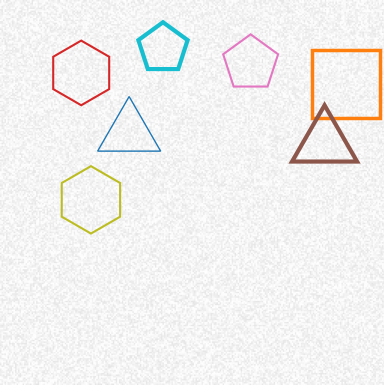[{"shape": "triangle", "thickness": 1, "radius": 0.47, "center": [0.335, 0.655]}, {"shape": "square", "thickness": 2.5, "radius": 0.44, "center": [0.9, 0.782]}, {"shape": "hexagon", "thickness": 1.5, "radius": 0.42, "center": [0.211, 0.811]}, {"shape": "triangle", "thickness": 3, "radius": 0.49, "center": [0.843, 0.629]}, {"shape": "pentagon", "thickness": 1.5, "radius": 0.37, "center": [0.651, 0.836]}, {"shape": "hexagon", "thickness": 1.5, "radius": 0.44, "center": [0.236, 0.481]}, {"shape": "pentagon", "thickness": 3, "radius": 0.34, "center": [0.423, 0.875]}]